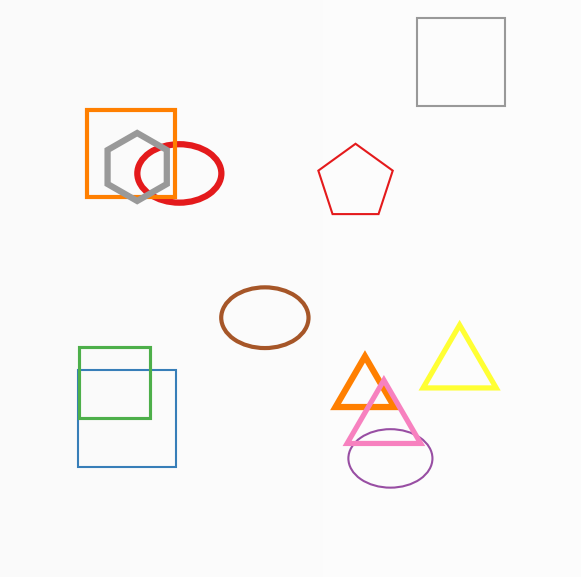[{"shape": "oval", "thickness": 3, "radius": 0.36, "center": [0.309, 0.699]}, {"shape": "pentagon", "thickness": 1, "radius": 0.34, "center": [0.612, 0.683]}, {"shape": "square", "thickness": 1, "radius": 0.42, "center": [0.219, 0.275]}, {"shape": "square", "thickness": 1.5, "radius": 0.31, "center": [0.197, 0.336]}, {"shape": "oval", "thickness": 1, "radius": 0.36, "center": [0.672, 0.205]}, {"shape": "square", "thickness": 2, "radius": 0.38, "center": [0.225, 0.733]}, {"shape": "triangle", "thickness": 3, "radius": 0.29, "center": [0.628, 0.324]}, {"shape": "triangle", "thickness": 2.5, "radius": 0.36, "center": [0.791, 0.364]}, {"shape": "oval", "thickness": 2, "radius": 0.38, "center": [0.456, 0.449]}, {"shape": "triangle", "thickness": 2.5, "radius": 0.37, "center": [0.66, 0.268]}, {"shape": "square", "thickness": 1, "radius": 0.38, "center": [0.793, 0.891]}, {"shape": "hexagon", "thickness": 3, "radius": 0.29, "center": [0.236, 0.71]}]